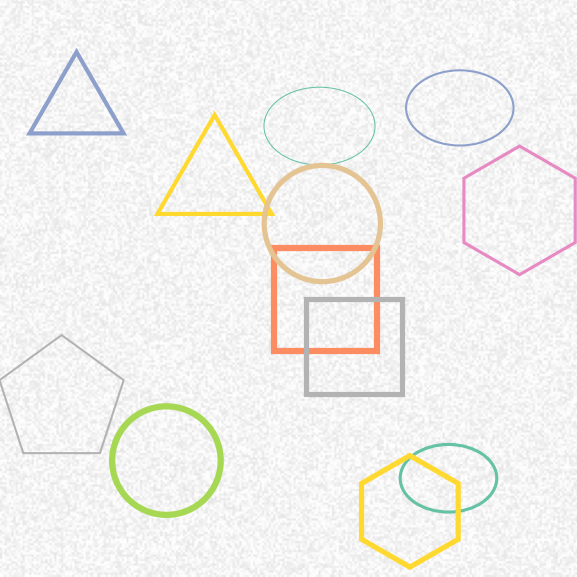[{"shape": "oval", "thickness": 1.5, "radius": 0.42, "center": [0.777, 0.171]}, {"shape": "oval", "thickness": 0.5, "radius": 0.48, "center": [0.553, 0.781]}, {"shape": "square", "thickness": 3, "radius": 0.45, "center": [0.563, 0.481]}, {"shape": "oval", "thickness": 1, "radius": 0.47, "center": [0.796, 0.812]}, {"shape": "triangle", "thickness": 2, "radius": 0.47, "center": [0.133, 0.815]}, {"shape": "hexagon", "thickness": 1.5, "radius": 0.56, "center": [0.9, 0.635]}, {"shape": "circle", "thickness": 3, "radius": 0.47, "center": [0.288, 0.202]}, {"shape": "hexagon", "thickness": 2.5, "radius": 0.48, "center": [0.71, 0.114]}, {"shape": "triangle", "thickness": 2, "radius": 0.57, "center": [0.372, 0.686]}, {"shape": "circle", "thickness": 2.5, "radius": 0.5, "center": [0.558, 0.612]}, {"shape": "square", "thickness": 2.5, "radius": 0.41, "center": [0.613, 0.399]}, {"shape": "pentagon", "thickness": 1, "radius": 0.56, "center": [0.107, 0.306]}]